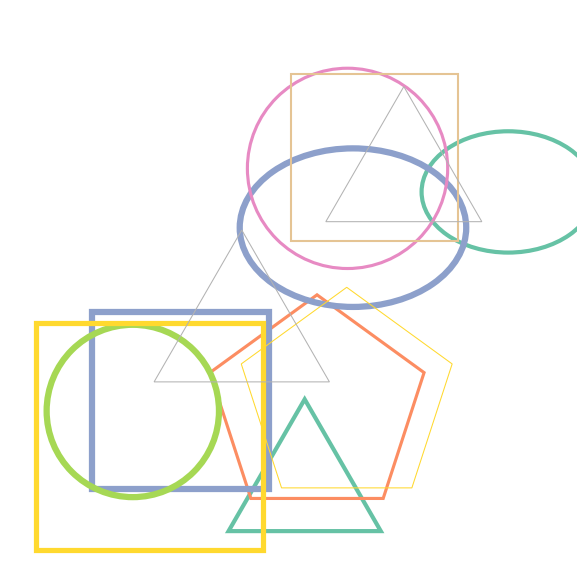[{"shape": "triangle", "thickness": 2, "radius": 0.76, "center": [0.528, 0.156]}, {"shape": "oval", "thickness": 2, "radius": 0.75, "center": [0.88, 0.667]}, {"shape": "pentagon", "thickness": 1.5, "radius": 0.97, "center": [0.549, 0.294]}, {"shape": "oval", "thickness": 3, "radius": 0.98, "center": [0.611, 0.605]}, {"shape": "square", "thickness": 3, "radius": 0.76, "center": [0.312, 0.305]}, {"shape": "circle", "thickness": 1.5, "radius": 0.87, "center": [0.602, 0.708]}, {"shape": "circle", "thickness": 3, "radius": 0.75, "center": [0.23, 0.288]}, {"shape": "square", "thickness": 2.5, "radius": 0.98, "center": [0.258, 0.243]}, {"shape": "pentagon", "thickness": 0.5, "radius": 0.96, "center": [0.6, 0.31]}, {"shape": "square", "thickness": 1, "radius": 0.72, "center": [0.649, 0.726]}, {"shape": "triangle", "thickness": 0.5, "radius": 0.78, "center": [0.699, 0.693]}, {"shape": "triangle", "thickness": 0.5, "radius": 0.88, "center": [0.419, 0.425]}]